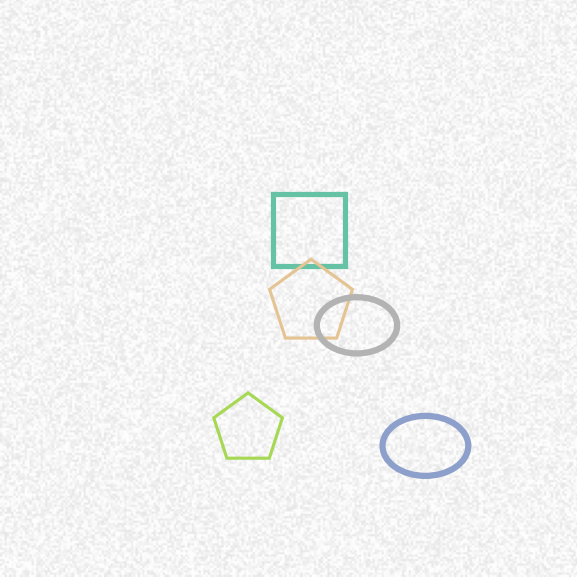[{"shape": "square", "thickness": 2.5, "radius": 0.31, "center": [0.534, 0.601]}, {"shape": "oval", "thickness": 3, "radius": 0.37, "center": [0.737, 0.227]}, {"shape": "pentagon", "thickness": 1.5, "radius": 0.31, "center": [0.43, 0.256]}, {"shape": "pentagon", "thickness": 1.5, "radius": 0.38, "center": [0.539, 0.475]}, {"shape": "oval", "thickness": 3, "radius": 0.35, "center": [0.618, 0.436]}]